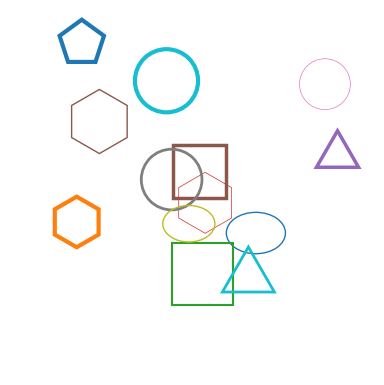[{"shape": "pentagon", "thickness": 3, "radius": 0.3, "center": [0.212, 0.888]}, {"shape": "oval", "thickness": 1, "radius": 0.38, "center": [0.665, 0.395]}, {"shape": "hexagon", "thickness": 3, "radius": 0.33, "center": [0.199, 0.424]}, {"shape": "square", "thickness": 1.5, "radius": 0.4, "center": [0.526, 0.288]}, {"shape": "hexagon", "thickness": 0.5, "radius": 0.4, "center": [0.533, 0.473]}, {"shape": "triangle", "thickness": 2.5, "radius": 0.32, "center": [0.877, 0.597]}, {"shape": "hexagon", "thickness": 1, "radius": 0.42, "center": [0.258, 0.684]}, {"shape": "square", "thickness": 2.5, "radius": 0.34, "center": [0.519, 0.554]}, {"shape": "circle", "thickness": 0.5, "radius": 0.33, "center": [0.844, 0.781]}, {"shape": "circle", "thickness": 2, "radius": 0.39, "center": [0.446, 0.534]}, {"shape": "oval", "thickness": 1, "radius": 0.34, "center": [0.49, 0.419]}, {"shape": "circle", "thickness": 3, "radius": 0.41, "center": [0.433, 0.79]}, {"shape": "triangle", "thickness": 2, "radius": 0.39, "center": [0.645, 0.28]}]